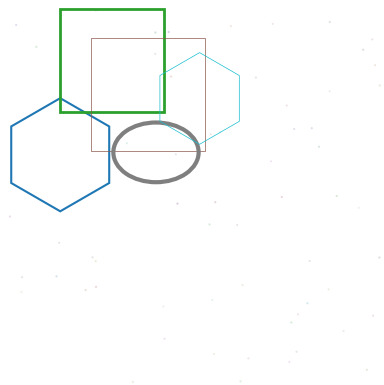[{"shape": "hexagon", "thickness": 1.5, "radius": 0.73, "center": [0.156, 0.598]}, {"shape": "square", "thickness": 2, "radius": 0.67, "center": [0.29, 0.843]}, {"shape": "square", "thickness": 0.5, "radius": 0.74, "center": [0.385, 0.754]}, {"shape": "oval", "thickness": 3, "radius": 0.55, "center": [0.405, 0.604]}, {"shape": "hexagon", "thickness": 0.5, "radius": 0.6, "center": [0.518, 0.744]}]